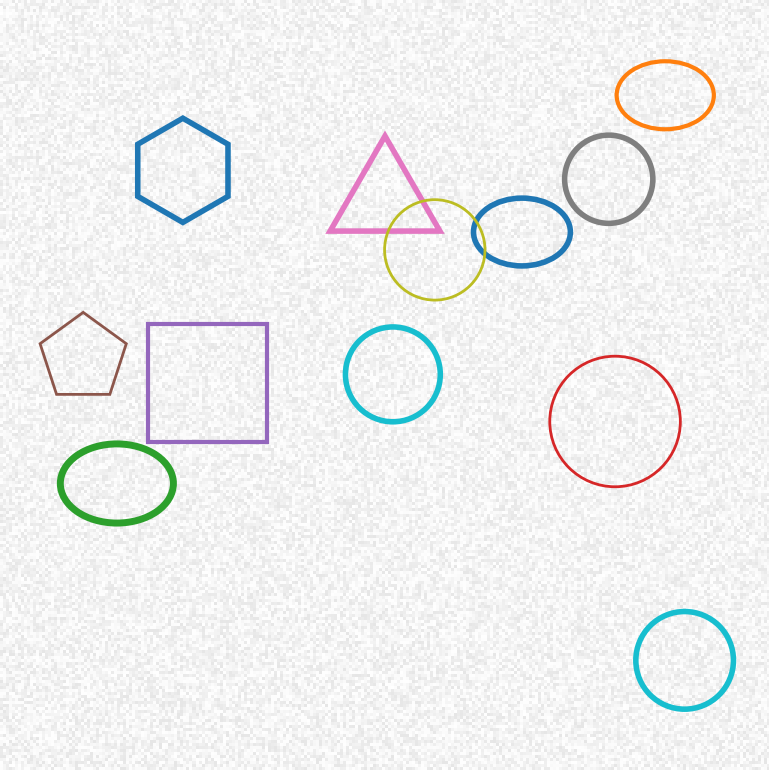[{"shape": "hexagon", "thickness": 2, "radius": 0.34, "center": [0.237, 0.779]}, {"shape": "oval", "thickness": 2, "radius": 0.31, "center": [0.678, 0.699]}, {"shape": "oval", "thickness": 1.5, "radius": 0.32, "center": [0.864, 0.876]}, {"shape": "oval", "thickness": 2.5, "radius": 0.37, "center": [0.152, 0.372]}, {"shape": "circle", "thickness": 1, "radius": 0.42, "center": [0.799, 0.453]}, {"shape": "square", "thickness": 1.5, "radius": 0.38, "center": [0.269, 0.502]}, {"shape": "pentagon", "thickness": 1, "radius": 0.29, "center": [0.108, 0.535]}, {"shape": "triangle", "thickness": 2, "radius": 0.41, "center": [0.5, 0.741]}, {"shape": "circle", "thickness": 2, "radius": 0.29, "center": [0.791, 0.767]}, {"shape": "circle", "thickness": 1, "radius": 0.33, "center": [0.565, 0.675]}, {"shape": "circle", "thickness": 2, "radius": 0.32, "center": [0.889, 0.142]}, {"shape": "circle", "thickness": 2, "radius": 0.31, "center": [0.51, 0.514]}]